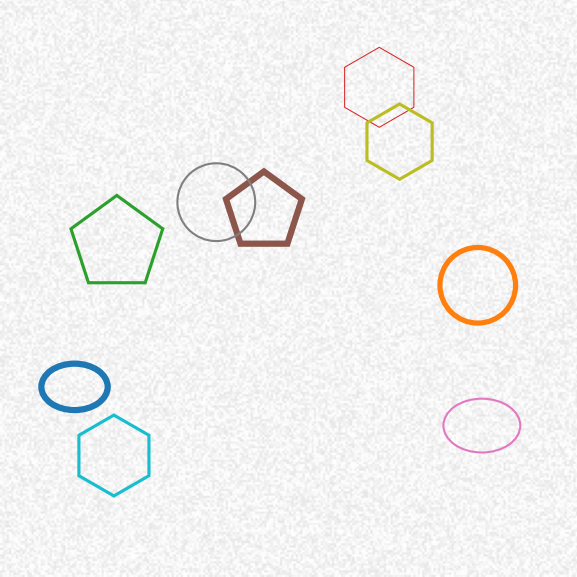[{"shape": "oval", "thickness": 3, "radius": 0.29, "center": [0.129, 0.329]}, {"shape": "circle", "thickness": 2.5, "radius": 0.33, "center": [0.827, 0.505]}, {"shape": "pentagon", "thickness": 1.5, "radius": 0.42, "center": [0.202, 0.577]}, {"shape": "hexagon", "thickness": 0.5, "radius": 0.35, "center": [0.657, 0.848]}, {"shape": "pentagon", "thickness": 3, "radius": 0.35, "center": [0.457, 0.633]}, {"shape": "oval", "thickness": 1, "radius": 0.33, "center": [0.834, 0.262]}, {"shape": "circle", "thickness": 1, "radius": 0.34, "center": [0.375, 0.649]}, {"shape": "hexagon", "thickness": 1.5, "radius": 0.33, "center": [0.692, 0.754]}, {"shape": "hexagon", "thickness": 1.5, "radius": 0.35, "center": [0.197, 0.21]}]